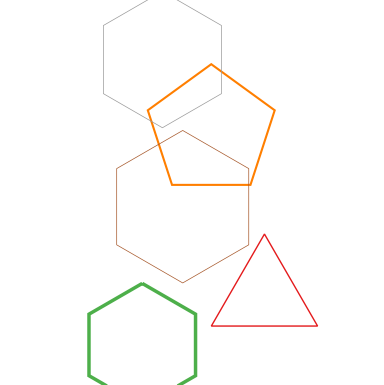[{"shape": "triangle", "thickness": 1, "radius": 0.8, "center": [0.687, 0.233]}, {"shape": "hexagon", "thickness": 2.5, "radius": 0.8, "center": [0.37, 0.104]}, {"shape": "pentagon", "thickness": 1.5, "radius": 0.87, "center": [0.549, 0.66]}, {"shape": "hexagon", "thickness": 0.5, "radius": 0.99, "center": [0.475, 0.463]}, {"shape": "hexagon", "thickness": 0.5, "radius": 0.89, "center": [0.422, 0.845]}]